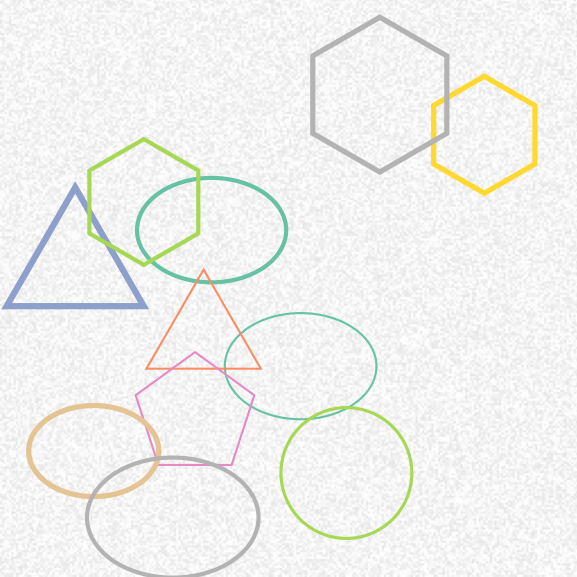[{"shape": "oval", "thickness": 1, "radius": 0.66, "center": [0.521, 0.365]}, {"shape": "oval", "thickness": 2, "radius": 0.65, "center": [0.366, 0.601]}, {"shape": "triangle", "thickness": 1, "radius": 0.57, "center": [0.353, 0.418]}, {"shape": "triangle", "thickness": 3, "radius": 0.69, "center": [0.13, 0.538]}, {"shape": "pentagon", "thickness": 1, "radius": 0.54, "center": [0.338, 0.281]}, {"shape": "hexagon", "thickness": 2, "radius": 0.54, "center": [0.249, 0.649]}, {"shape": "circle", "thickness": 1.5, "radius": 0.57, "center": [0.6, 0.18]}, {"shape": "hexagon", "thickness": 2.5, "radius": 0.51, "center": [0.839, 0.766]}, {"shape": "oval", "thickness": 2.5, "radius": 0.56, "center": [0.162, 0.218]}, {"shape": "oval", "thickness": 2, "radius": 0.74, "center": [0.299, 0.103]}, {"shape": "hexagon", "thickness": 2.5, "radius": 0.67, "center": [0.658, 0.835]}]